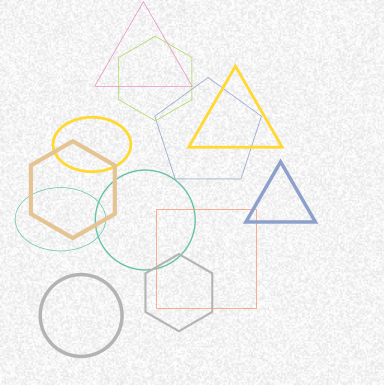[{"shape": "oval", "thickness": 0.5, "radius": 0.59, "center": [0.157, 0.431]}, {"shape": "circle", "thickness": 1, "radius": 0.65, "center": [0.377, 0.429]}, {"shape": "square", "thickness": 0.5, "radius": 0.65, "center": [0.535, 0.328]}, {"shape": "pentagon", "thickness": 0.5, "radius": 0.73, "center": [0.54, 0.653]}, {"shape": "triangle", "thickness": 2.5, "radius": 0.52, "center": [0.729, 0.476]}, {"shape": "triangle", "thickness": 0.5, "radius": 0.73, "center": [0.373, 0.849]}, {"shape": "hexagon", "thickness": 0.5, "radius": 0.55, "center": [0.403, 0.796]}, {"shape": "oval", "thickness": 2, "radius": 0.51, "center": [0.239, 0.625]}, {"shape": "triangle", "thickness": 2, "radius": 0.7, "center": [0.612, 0.688]}, {"shape": "hexagon", "thickness": 3, "radius": 0.63, "center": [0.189, 0.507]}, {"shape": "hexagon", "thickness": 1.5, "radius": 0.5, "center": [0.465, 0.24]}, {"shape": "circle", "thickness": 2.5, "radius": 0.53, "center": [0.211, 0.181]}]